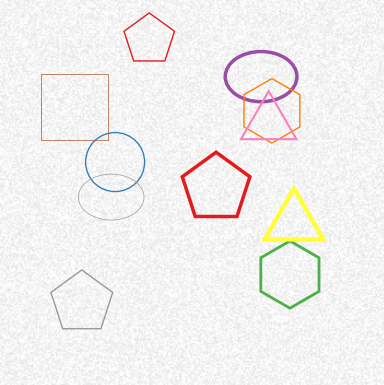[{"shape": "pentagon", "thickness": 2.5, "radius": 0.46, "center": [0.561, 0.512]}, {"shape": "pentagon", "thickness": 1, "radius": 0.34, "center": [0.388, 0.897]}, {"shape": "circle", "thickness": 1, "radius": 0.38, "center": [0.299, 0.579]}, {"shape": "hexagon", "thickness": 2, "radius": 0.44, "center": [0.753, 0.287]}, {"shape": "oval", "thickness": 2.5, "radius": 0.47, "center": [0.678, 0.801]}, {"shape": "hexagon", "thickness": 1, "radius": 0.42, "center": [0.706, 0.712]}, {"shape": "triangle", "thickness": 3, "radius": 0.44, "center": [0.764, 0.422]}, {"shape": "square", "thickness": 0.5, "radius": 0.43, "center": [0.194, 0.722]}, {"shape": "triangle", "thickness": 1.5, "radius": 0.42, "center": [0.698, 0.68]}, {"shape": "pentagon", "thickness": 1, "radius": 0.42, "center": [0.212, 0.214]}, {"shape": "oval", "thickness": 0.5, "radius": 0.43, "center": [0.289, 0.488]}]